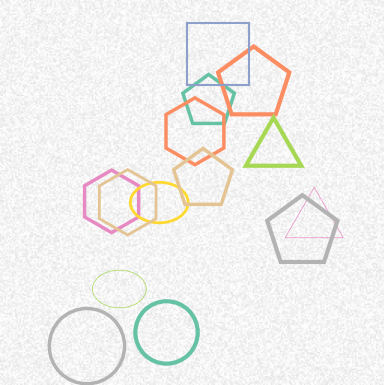[{"shape": "pentagon", "thickness": 2.5, "radius": 0.35, "center": [0.542, 0.736]}, {"shape": "circle", "thickness": 3, "radius": 0.41, "center": [0.433, 0.136]}, {"shape": "pentagon", "thickness": 3, "radius": 0.49, "center": [0.659, 0.782]}, {"shape": "hexagon", "thickness": 2.5, "radius": 0.43, "center": [0.506, 0.659]}, {"shape": "square", "thickness": 1.5, "radius": 0.4, "center": [0.567, 0.86]}, {"shape": "hexagon", "thickness": 2.5, "radius": 0.41, "center": [0.29, 0.477]}, {"shape": "triangle", "thickness": 0.5, "radius": 0.44, "center": [0.816, 0.426]}, {"shape": "triangle", "thickness": 3, "radius": 0.42, "center": [0.711, 0.611]}, {"shape": "oval", "thickness": 0.5, "radius": 0.35, "center": [0.31, 0.249]}, {"shape": "oval", "thickness": 2, "radius": 0.38, "center": [0.414, 0.474]}, {"shape": "pentagon", "thickness": 2.5, "radius": 0.4, "center": [0.527, 0.534]}, {"shape": "hexagon", "thickness": 2, "radius": 0.43, "center": [0.332, 0.475]}, {"shape": "circle", "thickness": 2.5, "radius": 0.49, "center": [0.226, 0.101]}, {"shape": "pentagon", "thickness": 3, "radius": 0.48, "center": [0.785, 0.397]}]